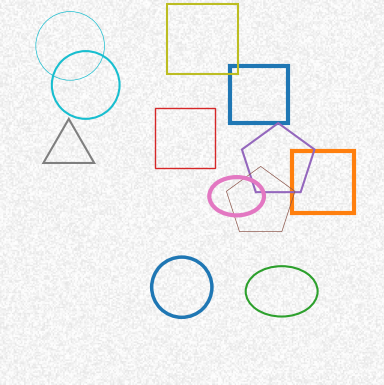[{"shape": "square", "thickness": 3, "radius": 0.37, "center": [0.673, 0.755]}, {"shape": "circle", "thickness": 2.5, "radius": 0.39, "center": [0.472, 0.254]}, {"shape": "square", "thickness": 3, "radius": 0.4, "center": [0.84, 0.527]}, {"shape": "oval", "thickness": 1.5, "radius": 0.47, "center": [0.732, 0.243]}, {"shape": "square", "thickness": 1, "radius": 0.39, "center": [0.481, 0.642]}, {"shape": "pentagon", "thickness": 1.5, "radius": 0.5, "center": [0.723, 0.581]}, {"shape": "pentagon", "thickness": 0.5, "radius": 0.47, "center": [0.677, 0.474]}, {"shape": "oval", "thickness": 3, "radius": 0.35, "center": [0.615, 0.49]}, {"shape": "triangle", "thickness": 1.5, "radius": 0.38, "center": [0.179, 0.615]}, {"shape": "square", "thickness": 1.5, "radius": 0.46, "center": [0.525, 0.899]}, {"shape": "circle", "thickness": 0.5, "radius": 0.45, "center": [0.182, 0.881]}, {"shape": "circle", "thickness": 1.5, "radius": 0.44, "center": [0.223, 0.779]}]